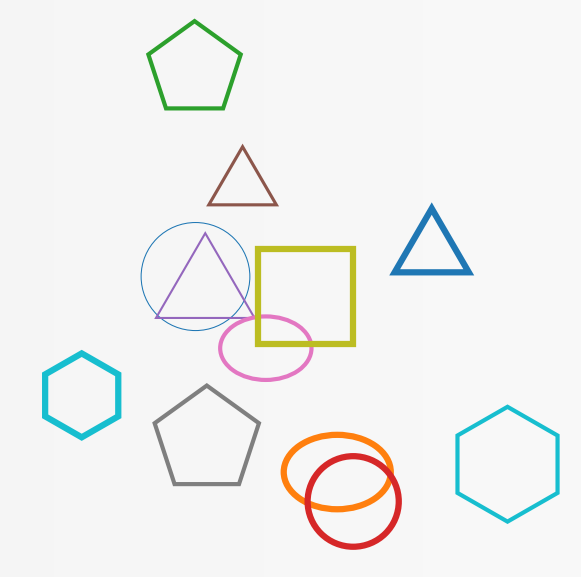[{"shape": "circle", "thickness": 0.5, "radius": 0.47, "center": [0.336, 0.52]}, {"shape": "triangle", "thickness": 3, "radius": 0.37, "center": [0.743, 0.564]}, {"shape": "oval", "thickness": 3, "radius": 0.46, "center": [0.58, 0.182]}, {"shape": "pentagon", "thickness": 2, "radius": 0.42, "center": [0.335, 0.879]}, {"shape": "circle", "thickness": 3, "radius": 0.39, "center": [0.608, 0.131]}, {"shape": "triangle", "thickness": 1, "radius": 0.49, "center": [0.353, 0.497]}, {"shape": "triangle", "thickness": 1.5, "radius": 0.34, "center": [0.417, 0.678]}, {"shape": "oval", "thickness": 2, "radius": 0.39, "center": [0.457, 0.396]}, {"shape": "pentagon", "thickness": 2, "radius": 0.47, "center": [0.356, 0.237]}, {"shape": "square", "thickness": 3, "radius": 0.41, "center": [0.525, 0.485]}, {"shape": "hexagon", "thickness": 3, "radius": 0.36, "center": [0.141, 0.315]}, {"shape": "hexagon", "thickness": 2, "radius": 0.5, "center": [0.873, 0.195]}]